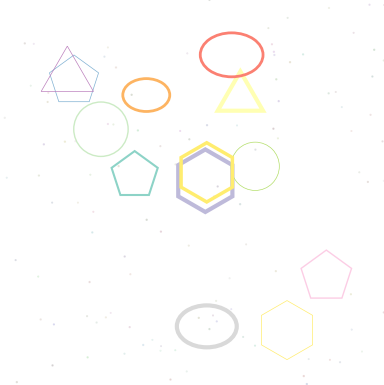[{"shape": "pentagon", "thickness": 1.5, "radius": 0.32, "center": [0.35, 0.545]}, {"shape": "triangle", "thickness": 3, "radius": 0.34, "center": [0.624, 0.746]}, {"shape": "hexagon", "thickness": 3, "radius": 0.41, "center": [0.533, 0.531]}, {"shape": "oval", "thickness": 2, "radius": 0.41, "center": [0.602, 0.858]}, {"shape": "pentagon", "thickness": 0.5, "radius": 0.34, "center": [0.192, 0.79]}, {"shape": "oval", "thickness": 2, "radius": 0.3, "center": [0.38, 0.753]}, {"shape": "circle", "thickness": 0.5, "radius": 0.31, "center": [0.663, 0.568]}, {"shape": "pentagon", "thickness": 1, "radius": 0.34, "center": [0.848, 0.282]}, {"shape": "oval", "thickness": 3, "radius": 0.39, "center": [0.537, 0.152]}, {"shape": "triangle", "thickness": 0.5, "radius": 0.39, "center": [0.175, 0.802]}, {"shape": "circle", "thickness": 1, "radius": 0.35, "center": [0.262, 0.664]}, {"shape": "hexagon", "thickness": 2.5, "radius": 0.38, "center": [0.537, 0.552]}, {"shape": "hexagon", "thickness": 0.5, "radius": 0.38, "center": [0.746, 0.143]}]